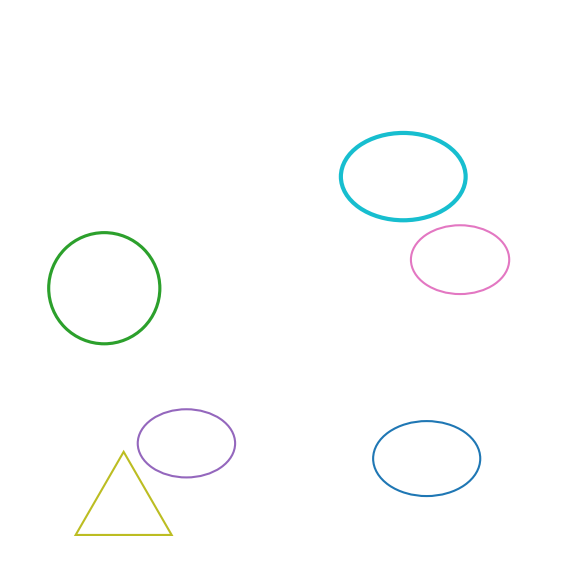[{"shape": "oval", "thickness": 1, "radius": 0.46, "center": [0.739, 0.205]}, {"shape": "circle", "thickness": 1.5, "radius": 0.48, "center": [0.181, 0.5]}, {"shape": "oval", "thickness": 1, "radius": 0.42, "center": [0.323, 0.231]}, {"shape": "oval", "thickness": 1, "radius": 0.43, "center": [0.797, 0.55]}, {"shape": "triangle", "thickness": 1, "radius": 0.48, "center": [0.214, 0.121]}, {"shape": "oval", "thickness": 2, "radius": 0.54, "center": [0.698, 0.693]}]